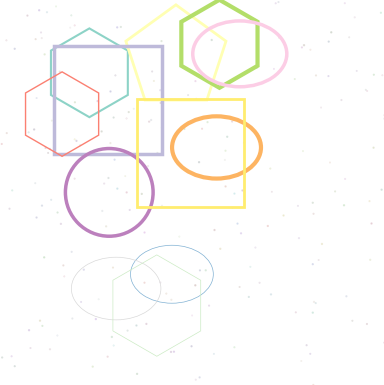[{"shape": "hexagon", "thickness": 1.5, "radius": 0.58, "center": [0.232, 0.811]}, {"shape": "pentagon", "thickness": 2, "radius": 0.68, "center": [0.457, 0.851]}, {"shape": "square", "thickness": 2.5, "radius": 0.7, "center": [0.281, 0.739]}, {"shape": "hexagon", "thickness": 1, "radius": 0.55, "center": [0.161, 0.704]}, {"shape": "oval", "thickness": 0.5, "radius": 0.54, "center": [0.447, 0.288]}, {"shape": "oval", "thickness": 3, "radius": 0.58, "center": [0.562, 0.617]}, {"shape": "hexagon", "thickness": 3, "radius": 0.57, "center": [0.57, 0.886]}, {"shape": "oval", "thickness": 2.5, "radius": 0.61, "center": [0.623, 0.86]}, {"shape": "oval", "thickness": 0.5, "radius": 0.58, "center": [0.302, 0.251]}, {"shape": "circle", "thickness": 2.5, "radius": 0.57, "center": [0.284, 0.5]}, {"shape": "hexagon", "thickness": 0.5, "radius": 0.66, "center": [0.407, 0.206]}, {"shape": "square", "thickness": 2, "radius": 0.7, "center": [0.495, 0.603]}]